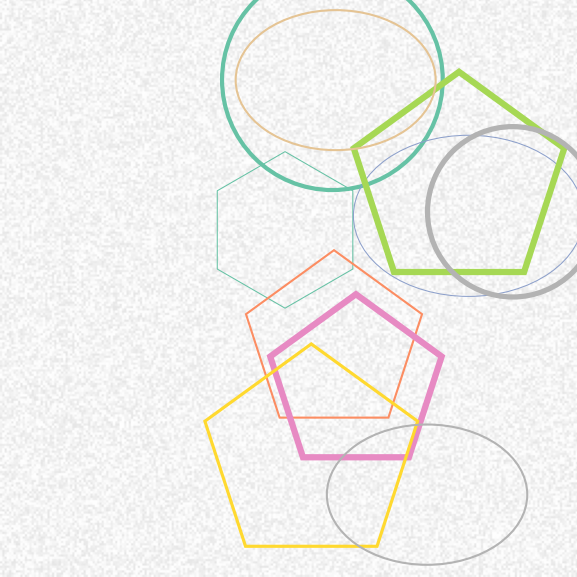[{"shape": "hexagon", "thickness": 0.5, "radius": 0.68, "center": [0.494, 0.601]}, {"shape": "circle", "thickness": 2, "radius": 0.96, "center": [0.576, 0.861]}, {"shape": "pentagon", "thickness": 1, "radius": 0.8, "center": [0.578, 0.406]}, {"shape": "oval", "thickness": 0.5, "radius": 1.0, "center": [0.811, 0.625]}, {"shape": "pentagon", "thickness": 3, "radius": 0.78, "center": [0.616, 0.334]}, {"shape": "pentagon", "thickness": 3, "radius": 0.96, "center": [0.795, 0.683]}, {"shape": "pentagon", "thickness": 1.5, "radius": 0.97, "center": [0.539, 0.21]}, {"shape": "oval", "thickness": 1, "radius": 0.87, "center": [0.581, 0.86]}, {"shape": "circle", "thickness": 2.5, "radius": 0.74, "center": [0.888, 0.632]}, {"shape": "oval", "thickness": 1, "radius": 0.87, "center": [0.739, 0.143]}]